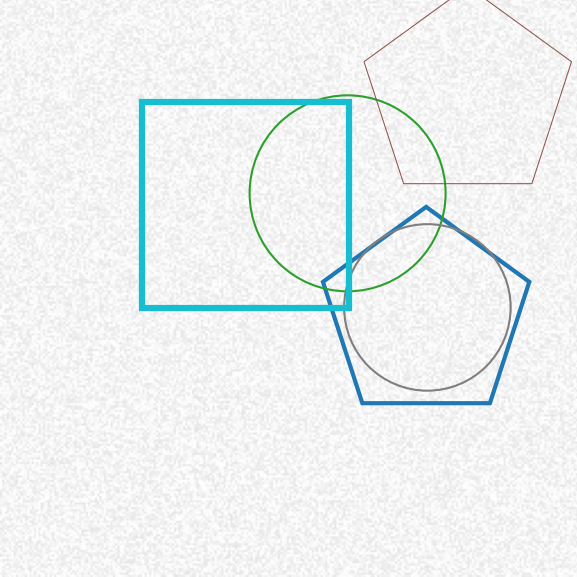[{"shape": "pentagon", "thickness": 2, "radius": 0.94, "center": [0.738, 0.453]}, {"shape": "circle", "thickness": 1, "radius": 0.85, "center": [0.602, 0.664]}, {"shape": "pentagon", "thickness": 0.5, "radius": 0.94, "center": [0.81, 0.834]}, {"shape": "circle", "thickness": 1, "radius": 0.72, "center": [0.74, 0.467]}, {"shape": "square", "thickness": 3, "radius": 0.89, "center": [0.425, 0.644]}]